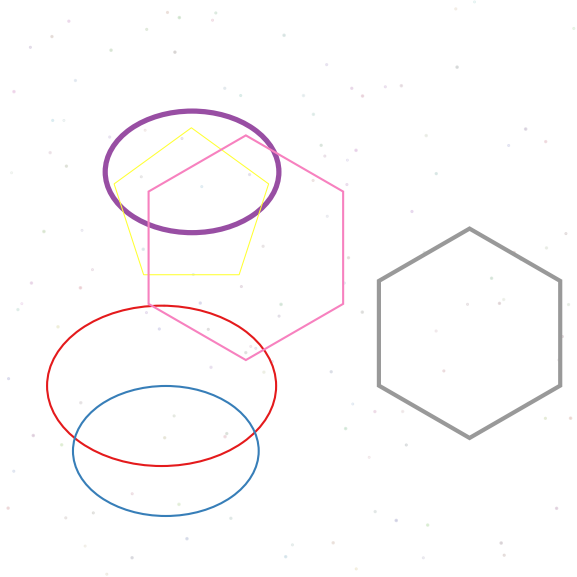[{"shape": "oval", "thickness": 1, "radius": 0.99, "center": [0.28, 0.331]}, {"shape": "oval", "thickness": 1, "radius": 0.8, "center": [0.287, 0.218]}, {"shape": "oval", "thickness": 2.5, "radius": 0.75, "center": [0.333, 0.702]}, {"shape": "pentagon", "thickness": 0.5, "radius": 0.7, "center": [0.331, 0.637]}, {"shape": "hexagon", "thickness": 1, "radius": 0.97, "center": [0.426, 0.57]}, {"shape": "hexagon", "thickness": 2, "radius": 0.91, "center": [0.813, 0.422]}]